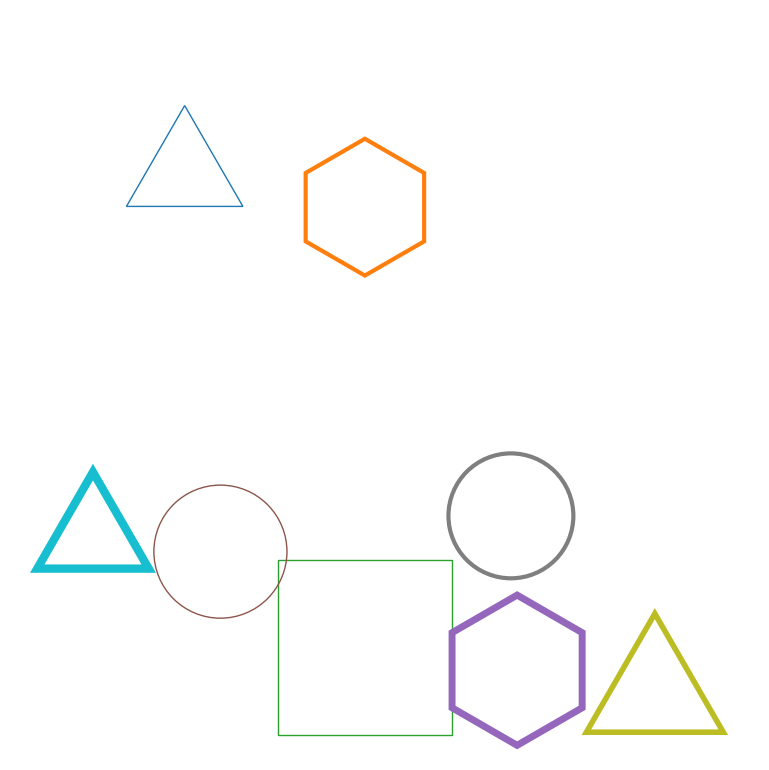[{"shape": "triangle", "thickness": 0.5, "radius": 0.44, "center": [0.24, 0.776]}, {"shape": "hexagon", "thickness": 1.5, "radius": 0.44, "center": [0.474, 0.731]}, {"shape": "square", "thickness": 0.5, "radius": 0.57, "center": [0.474, 0.159]}, {"shape": "hexagon", "thickness": 2.5, "radius": 0.49, "center": [0.672, 0.13]}, {"shape": "circle", "thickness": 0.5, "radius": 0.43, "center": [0.286, 0.284]}, {"shape": "circle", "thickness": 1.5, "radius": 0.41, "center": [0.664, 0.33]}, {"shape": "triangle", "thickness": 2, "radius": 0.51, "center": [0.85, 0.1]}, {"shape": "triangle", "thickness": 3, "radius": 0.42, "center": [0.121, 0.303]}]